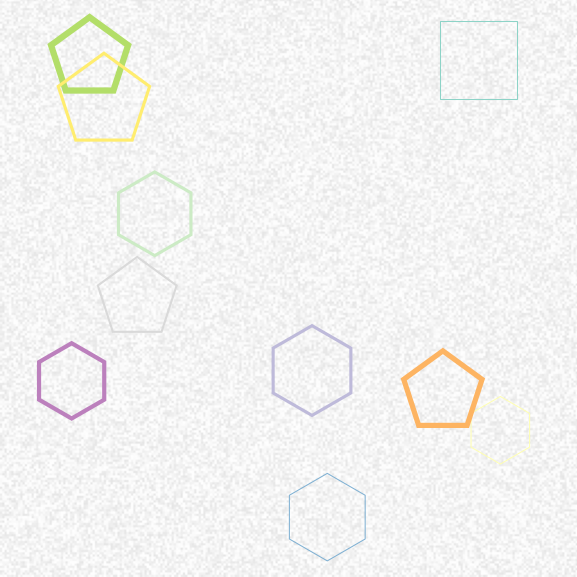[{"shape": "square", "thickness": 0.5, "radius": 0.34, "center": [0.829, 0.895]}, {"shape": "hexagon", "thickness": 0.5, "radius": 0.29, "center": [0.866, 0.254]}, {"shape": "hexagon", "thickness": 1.5, "radius": 0.39, "center": [0.54, 0.358]}, {"shape": "hexagon", "thickness": 0.5, "radius": 0.38, "center": [0.567, 0.104]}, {"shape": "pentagon", "thickness": 2.5, "radius": 0.36, "center": [0.767, 0.32]}, {"shape": "pentagon", "thickness": 3, "radius": 0.35, "center": [0.155, 0.899]}, {"shape": "pentagon", "thickness": 1, "radius": 0.36, "center": [0.238, 0.483]}, {"shape": "hexagon", "thickness": 2, "radius": 0.33, "center": [0.124, 0.34]}, {"shape": "hexagon", "thickness": 1.5, "radius": 0.36, "center": [0.268, 0.629]}, {"shape": "pentagon", "thickness": 1.5, "radius": 0.42, "center": [0.18, 0.824]}]